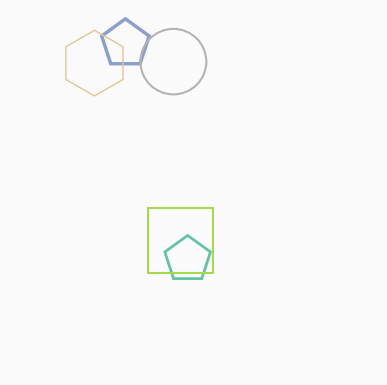[{"shape": "pentagon", "thickness": 2, "radius": 0.31, "center": [0.484, 0.326]}, {"shape": "pentagon", "thickness": 2.5, "radius": 0.32, "center": [0.324, 0.887]}, {"shape": "square", "thickness": 1.5, "radius": 0.42, "center": [0.466, 0.376]}, {"shape": "hexagon", "thickness": 1, "radius": 0.43, "center": [0.244, 0.836]}, {"shape": "circle", "thickness": 1.5, "radius": 0.43, "center": [0.447, 0.84]}]